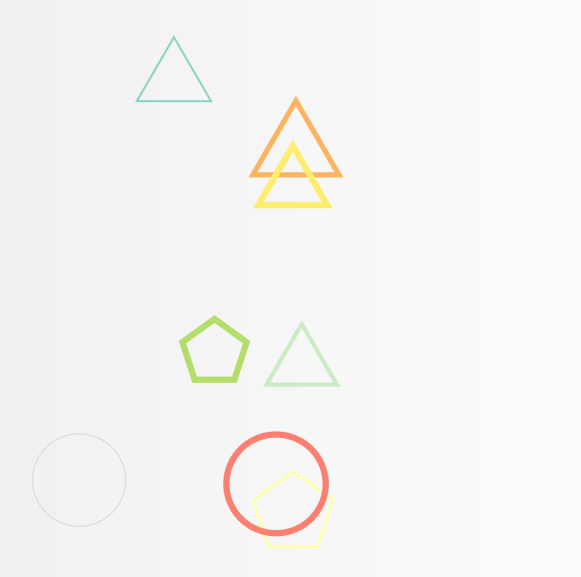[{"shape": "triangle", "thickness": 1, "radius": 0.37, "center": [0.299, 0.861]}, {"shape": "pentagon", "thickness": 1.5, "radius": 0.36, "center": [0.504, 0.111]}, {"shape": "circle", "thickness": 3, "radius": 0.43, "center": [0.475, 0.161]}, {"shape": "triangle", "thickness": 2.5, "radius": 0.43, "center": [0.509, 0.739]}, {"shape": "pentagon", "thickness": 3, "radius": 0.29, "center": [0.369, 0.389]}, {"shape": "circle", "thickness": 0.5, "radius": 0.4, "center": [0.136, 0.168]}, {"shape": "triangle", "thickness": 2, "radius": 0.35, "center": [0.519, 0.368]}, {"shape": "triangle", "thickness": 3, "radius": 0.34, "center": [0.504, 0.678]}]